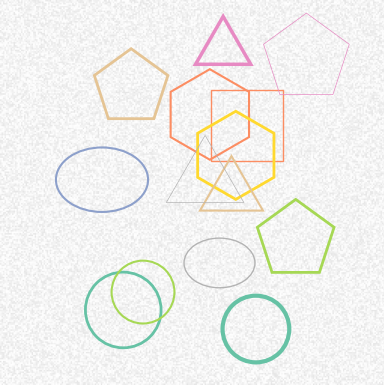[{"shape": "circle", "thickness": 2, "radius": 0.49, "center": [0.32, 0.195]}, {"shape": "circle", "thickness": 3, "radius": 0.43, "center": [0.665, 0.145]}, {"shape": "square", "thickness": 1, "radius": 0.46, "center": [0.642, 0.674]}, {"shape": "hexagon", "thickness": 1.5, "radius": 0.59, "center": [0.545, 0.703]}, {"shape": "oval", "thickness": 1.5, "radius": 0.6, "center": [0.265, 0.533]}, {"shape": "pentagon", "thickness": 0.5, "radius": 0.59, "center": [0.796, 0.849]}, {"shape": "triangle", "thickness": 2.5, "radius": 0.41, "center": [0.58, 0.874]}, {"shape": "pentagon", "thickness": 2, "radius": 0.52, "center": [0.768, 0.377]}, {"shape": "circle", "thickness": 1.5, "radius": 0.41, "center": [0.372, 0.241]}, {"shape": "hexagon", "thickness": 2, "radius": 0.57, "center": [0.612, 0.597]}, {"shape": "triangle", "thickness": 1.5, "radius": 0.47, "center": [0.601, 0.5]}, {"shape": "pentagon", "thickness": 2, "radius": 0.5, "center": [0.341, 0.773]}, {"shape": "triangle", "thickness": 0.5, "radius": 0.58, "center": [0.533, 0.532]}, {"shape": "oval", "thickness": 1, "radius": 0.46, "center": [0.57, 0.317]}]